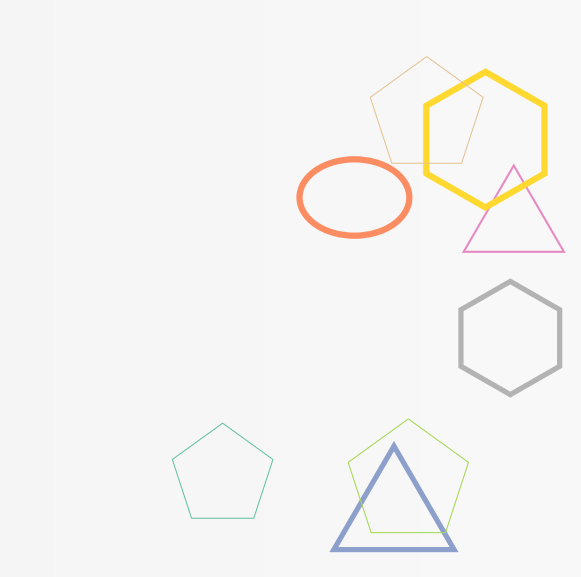[{"shape": "pentagon", "thickness": 0.5, "radius": 0.46, "center": [0.383, 0.175]}, {"shape": "oval", "thickness": 3, "radius": 0.47, "center": [0.61, 0.657]}, {"shape": "triangle", "thickness": 2.5, "radius": 0.6, "center": [0.678, 0.107]}, {"shape": "triangle", "thickness": 1, "radius": 0.5, "center": [0.884, 0.613]}, {"shape": "pentagon", "thickness": 0.5, "radius": 0.54, "center": [0.702, 0.165]}, {"shape": "hexagon", "thickness": 3, "radius": 0.59, "center": [0.835, 0.757]}, {"shape": "pentagon", "thickness": 0.5, "radius": 0.51, "center": [0.734, 0.799]}, {"shape": "hexagon", "thickness": 2.5, "radius": 0.49, "center": [0.878, 0.414]}]